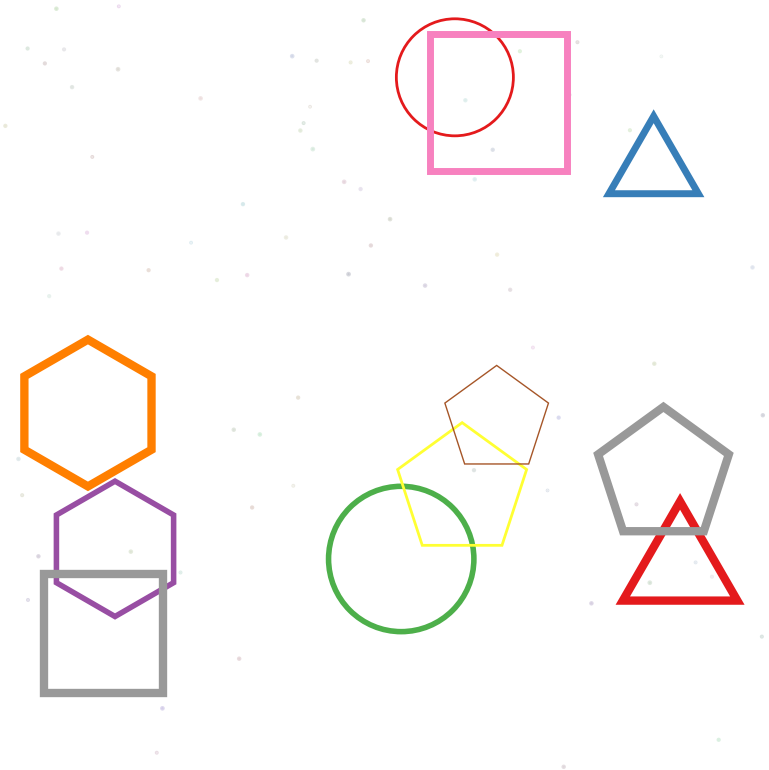[{"shape": "circle", "thickness": 1, "radius": 0.38, "center": [0.591, 0.9]}, {"shape": "triangle", "thickness": 3, "radius": 0.43, "center": [0.883, 0.263]}, {"shape": "triangle", "thickness": 2.5, "radius": 0.34, "center": [0.849, 0.782]}, {"shape": "circle", "thickness": 2, "radius": 0.47, "center": [0.521, 0.274]}, {"shape": "hexagon", "thickness": 2, "radius": 0.44, "center": [0.149, 0.287]}, {"shape": "hexagon", "thickness": 3, "radius": 0.48, "center": [0.114, 0.464]}, {"shape": "pentagon", "thickness": 1, "radius": 0.44, "center": [0.6, 0.363]}, {"shape": "pentagon", "thickness": 0.5, "radius": 0.35, "center": [0.645, 0.455]}, {"shape": "square", "thickness": 2.5, "radius": 0.44, "center": [0.648, 0.867]}, {"shape": "square", "thickness": 3, "radius": 0.39, "center": [0.134, 0.177]}, {"shape": "pentagon", "thickness": 3, "radius": 0.45, "center": [0.862, 0.382]}]